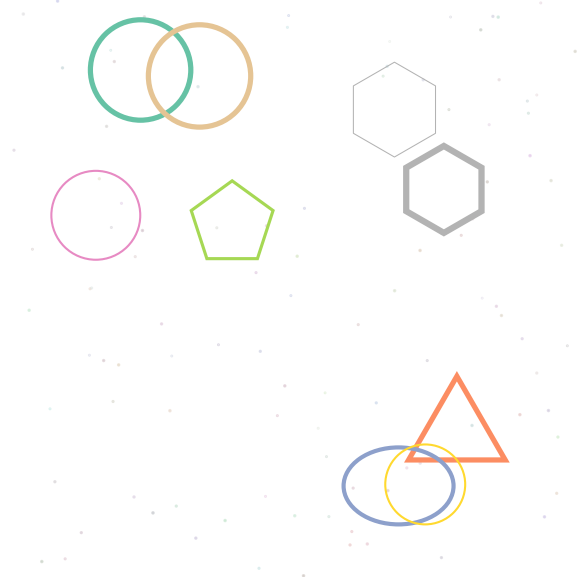[{"shape": "circle", "thickness": 2.5, "radius": 0.43, "center": [0.243, 0.878]}, {"shape": "triangle", "thickness": 2.5, "radius": 0.48, "center": [0.791, 0.251]}, {"shape": "oval", "thickness": 2, "radius": 0.48, "center": [0.69, 0.158]}, {"shape": "circle", "thickness": 1, "radius": 0.38, "center": [0.166, 0.626]}, {"shape": "pentagon", "thickness": 1.5, "radius": 0.37, "center": [0.402, 0.612]}, {"shape": "circle", "thickness": 1, "radius": 0.35, "center": [0.736, 0.16]}, {"shape": "circle", "thickness": 2.5, "radius": 0.44, "center": [0.346, 0.868]}, {"shape": "hexagon", "thickness": 0.5, "radius": 0.41, "center": [0.683, 0.809]}, {"shape": "hexagon", "thickness": 3, "radius": 0.38, "center": [0.769, 0.671]}]